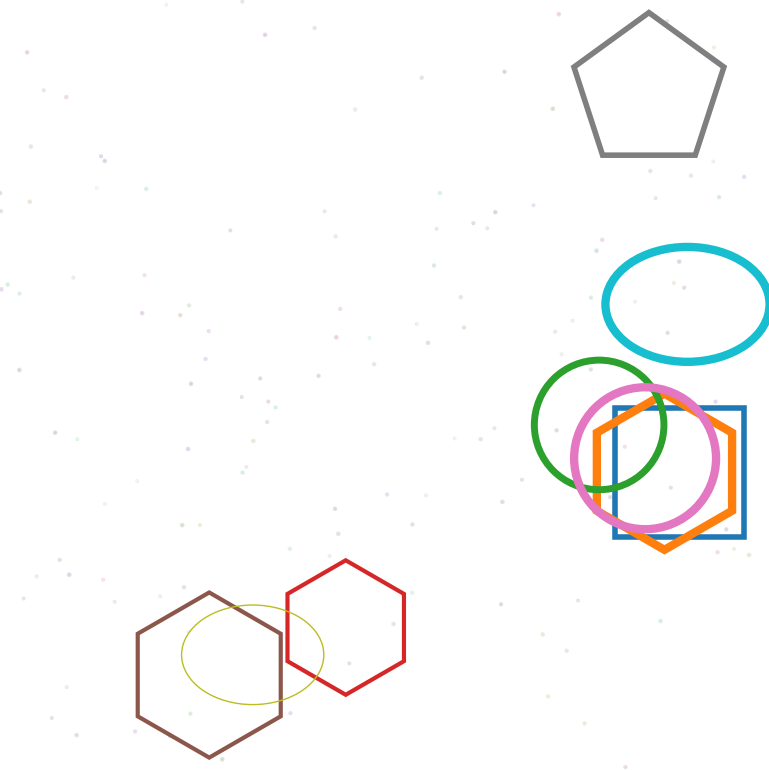[{"shape": "square", "thickness": 2, "radius": 0.42, "center": [0.882, 0.386]}, {"shape": "hexagon", "thickness": 3, "radius": 0.51, "center": [0.863, 0.387]}, {"shape": "circle", "thickness": 2.5, "radius": 0.42, "center": [0.778, 0.448]}, {"shape": "hexagon", "thickness": 1.5, "radius": 0.44, "center": [0.449, 0.185]}, {"shape": "hexagon", "thickness": 1.5, "radius": 0.54, "center": [0.272, 0.123]}, {"shape": "circle", "thickness": 3, "radius": 0.46, "center": [0.838, 0.405]}, {"shape": "pentagon", "thickness": 2, "radius": 0.51, "center": [0.843, 0.881]}, {"shape": "oval", "thickness": 0.5, "radius": 0.46, "center": [0.328, 0.15]}, {"shape": "oval", "thickness": 3, "radius": 0.53, "center": [0.893, 0.605]}]